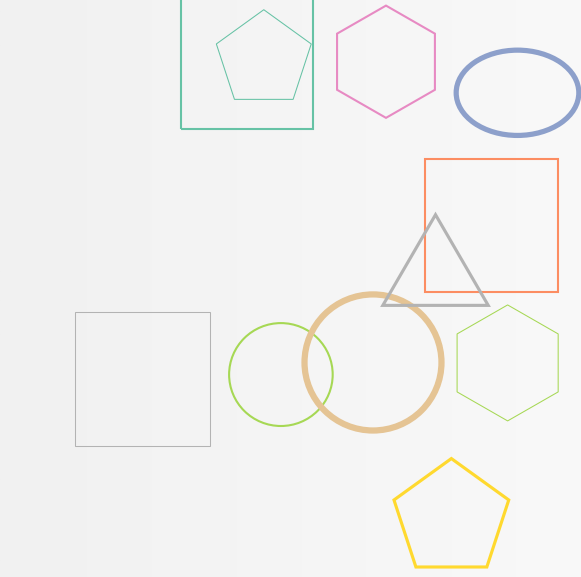[{"shape": "pentagon", "thickness": 0.5, "radius": 0.43, "center": [0.454, 0.896]}, {"shape": "square", "thickness": 1, "radius": 0.57, "center": [0.424, 0.89]}, {"shape": "square", "thickness": 1, "radius": 0.57, "center": [0.845, 0.609]}, {"shape": "oval", "thickness": 2.5, "radius": 0.53, "center": [0.89, 0.838]}, {"shape": "hexagon", "thickness": 1, "radius": 0.49, "center": [0.664, 0.892]}, {"shape": "circle", "thickness": 1, "radius": 0.45, "center": [0.483, 0.351]}, {"shape": "hexagon", "thickness": 0.5, "radius": 0.5, "center": [0.873, 0.371]}, {"shape": "pentagon", "thickness": 1.5, "radius": 0.52, "center": [0.777, 0.101]}, {"shape": "circle", "thickness": 3, "radius": 0.59, "center": [0.642, 0.371]}, {"shape": "square", "thickness": 0.5, "radius": 0.58, "center": [0.245, 0.343]}, {"shape": "triangle", "thickness": 1.5, "radius": 0.52, "center": [0.749, 0.523]}]